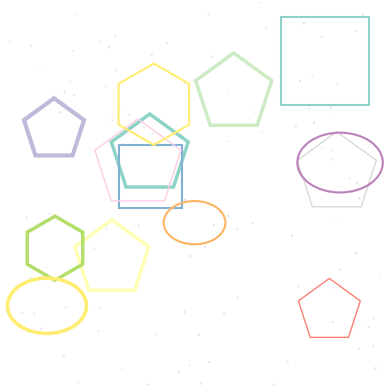[{"shape": "square", "thickness": 1.5, "radius": 0.57, "center": [0.844, 0.841]}, {"shape": "pentagon", "thickness": 2.5, "radius": 0.52, "center": [0.389, 0.599]}, {"shape": "pentagon", "thickness": 2.5, "radius": 0.51, "center": [0.291, 0.328]}, {"shape": "pentagon", "thickness": 3, "radius": 0.41, "center": [0.14, 0.663]}, {"shape": "pentagon", "thickness": 1, "radius": 0.42, "center": [0.855, 0.192]}, {"shape": "square", "thickness": 1.5, "radius": 0.41, "center": [0.391, 0.541]}, {"shape": "oval", "thickness": 1.5, "radius": 0.4, "center": [0.505, 0.422]}, {"shape": "hexagon", "thickness": 2.5, "radius": 0.42, "center": [0.143, 0.355]}, {"shape": "pentagon", "thickness": 1, "radius": 0.59, "center": [0.358, 0.573]}, {"shape": "pentagon", "thickness": 1, "radius": 0.54, "center": [0.875, 0.55]}, {"shape": "oval", "thickness": 1.5, "radius": 0.55, "center": [0.883, 0.578]}, {"shape": "pentagon", "thickness": 2.5, "radius": 0.52, "center": [0.607, 0.758]}, {"shape": "hexagon", "thickness": 1.5, "radius": 0.53, "center": [0.4, 0.729]}, {"shape": "oval", "thickness": 2.5, "radius": 0.51, "center": [0.122, 0.206]}]